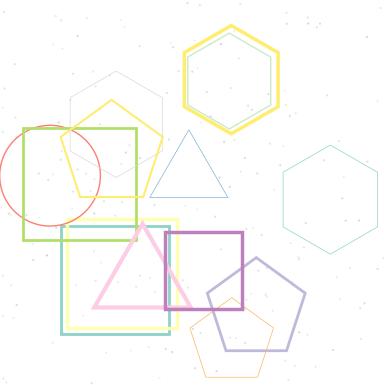[{"shape": "square", "thickness": 2, "radius": 0.71, "center": [0.299, 0.273]}, {"shape": "hexagon", "thickness": 0.5, "radius": 0.71, "center": [0.858, 0.482]}, {"shape": "square", "thickness": 2.5, "radius": 0.71, "center": [0.317, 0.29]}, {"shape": "pentagon", "thickness": 2, "radius": 0.67, "center": [0.666, 0.197]}, {"shape": "circle", "thickness": 1, "radius": 0.65, "center": [0.13, 0.544]}, {"shape": "triangle", "thickness": 0.5, "radius": 0.59, "center": [0.491, 0.546]}, {"shape": "pentagon", "thickness": 0.5, "radius": 0.57, "center": [0.602, 0.113]}, {"shape": "square", "thickness": 2, "radius": 0.73, "center": [0.207, 0.522]}, {"shape": "triangle", "thickness": 3, "radius": 0.72, "center": [0.37, 0.274]}, {"shape": "hexagon", "thickness": 0.5, "radius": 0.69, "center": [0.302, 0.677]}, {"shape": "square", "thickness": 2.5, "radius": 0.5, "center": [0.529, 0.297]}, {"shape": "hexagon", "thickness": 1, "radius": 0.62, "center": [0.595, 0.789]}, {"shape": "hexagon", "thickness": 2.5, "radius": 0.7, "center": [0.601, 0.793]}, {"shape": "pentagon", "thickness": 1.5, "radius": 0.7, "center": [0.29, 0.601]}]